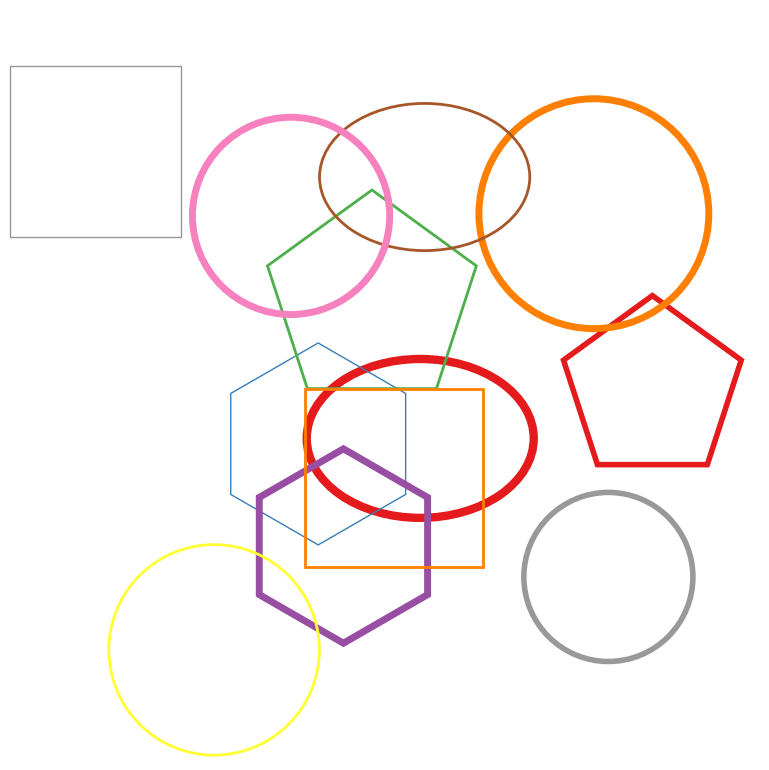[{"shape": "pentagon", "thickness": 2, "radius": 0.61, "center": [0.847, 0.495]}, {"shape": "oval", "thickness": 3, "radius": 0.74, "center": [0.546, 0.431]}, {"shape": "hexagon", "thickness": 0.5, "radius": 0.66, "center": [0.413, 0.423]}, {"shape": "pentagon", "thickness": 1, "radius": 0.71, "center": [0.483, 0.611]}, {"shape": "hexagon", "thickness": 2.5, "radius": 0.63, "center": [0.446, 0.291]}, {"shape": "square", "thickness": 1, "radius": 0.58, "center": [0.511, 0.379]}, {"shape": "circle", "thickness": 2.5, "radius": 0.75, "center": [0.771, 0.722]}, {"shape": "circle", "thickness": 1, "radius": 0.68, "center": [0.278, 0.156]}, {"shape": "oval", "thickness": 1, "radius": 0.68, "center": [0.551, 0.77]}, {"shape": "circle", "thickness": 2.5, "radius": 0.64, "center": [0.378, 0.72]}, {"shape": "circle", "thickness": 2, "radius": 0.55, "center": [0.79, 0.251]}, {"shape": "square", "thickness": 0.5, "radius": 0.56, "center": [0.124, 0.803]}]